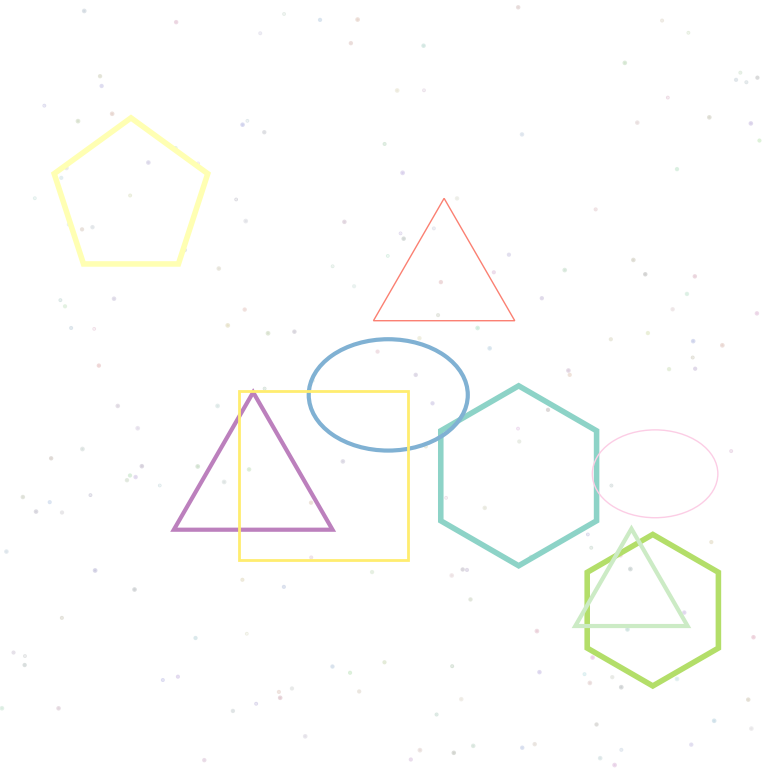[{"shape": "hexagon", "thickness": 2, "radius": 0.58, "center": [0.674, 0.382]}, {"shape": "pentagon", "thickness": 2, "radius": 0.52, "center": [0.17, 0.742]}, {"shape": "triangle", "thickness": 0.5, "radius": 0.53, "center": [0.577, 0.636]}, {"shape": "oval", "thickness": 1.5, "radius": 0.52, "center": [0.504, 0.487]}, {"shape": "hexagon", "thickness": 2, "radius": 0.49, "center": [0.848, 0.208]}, {"shape": "oval", "thickness": 0.5, "radius": 0.41, "center": [0.851, 0.385]}, {"shape": "triangle", "thickness": 1.5, "radius": 0.59, "center": [0.329, 0.372]}, {"shape": "triangle", "thickness": 1.5, "radius": 0.42, "center": [0.82, 0.229]}, {"shape": "square", "thickness": 1, "radius": 0.55, "center": [0.42, 0.382]}]